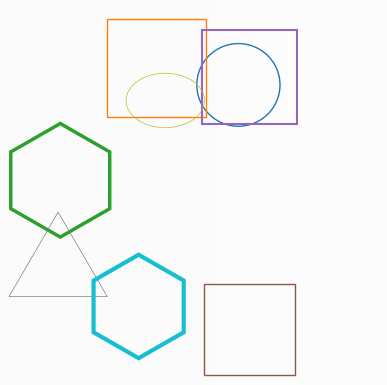[{"shape": "circle", "thickness": 1, "radius": 0.54, "center": [0.615, 0.779]}, {"shape": "square", "thickness": 1, "radius": 0.64, "center": [0.403, 0.823]}, {"shape": "hexagon", "thickness": 2.5, "radius": 0.74, "center": [0.155, 0.532]}, {"shape": "square", "thickness": 1.5, "radius": 0.61, "center": [0.644, 0.8]}, {"shape": "square", "thickness": 1, "radius": 0.59, "center": [0.644, 0.145]}, {"shape": "triangle", "thickness": 0.5, "radius": 0.73, "center": [0.15, 0.303]}, {"shape": "oval", "thickness": 0.5, "radius": 0.51, "center": [0.427, 0.739]}, {"shape": "hexagon", "thickness": 3, "radius": 0.67, "center": [0.358, 0.204]}]